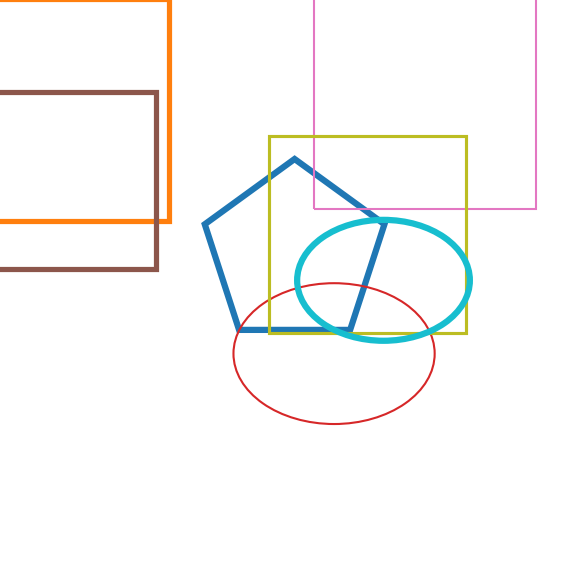[{"shape": "pentagon", "thickness": 3, "radius": 0.82, "center": [0.51, 0.56]}, {"shape": "square", "thickness": 2.5, "radius": 0.96, "center": [0.101, 0.808]}, {"shape": "oval", "thickness": 1, "radius": 0.87, "center": [0.578, 0.387]}, {"shape": "square", "thickness": 2.5, "radius": 0.77, "center": [0.117, 0.687]}, {"shape": "square", "thickness": 1, "radius": 0.96, "center": [0.736, 0.83]}, {"shape": "square", "thickness": 1.5, "radius": 0.85, "center": [0.636, 0.593]}, {"shape": "oval", "thickness": 3, "radius": 0.75, "center": [0.664, 0.514]}]